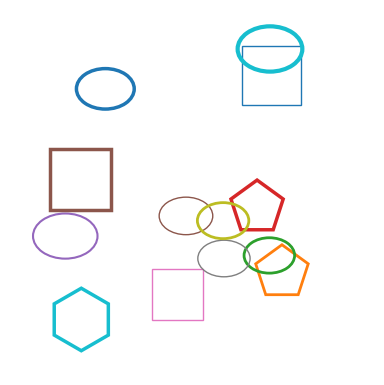[{"shape": "square", "thickness": 1, "radius": 0.38, "center": [0.706, 0.804]}, {"shape": "oval", "thickness": 2.5, "radius": 0.38, "center": [0.274, 0.769]}, {"shape": "pentagon", "thickness": 2, "radius": 0.36, "center": [0.732, 0.293]}, {"shape": "oval", "thickness": 2, "radius": 0.33, "center": [0.7, 0.337]}, {"shape": "pentagon", "thickness": 2.5, "radius": 0.36, "center": [0.668, 0.461]}, {"shape": "oval", "thickness": 1.5, "radius": 0.42, "center": [0.17, 0.387]}, {"shape": "oval", "thickness": 1, "radius": 0.35, "center": [0.483, 0.439]}, {"shape": "square", "thickness": 2.5, "radius": 0.4, "center": [0.208, 0.535]}, {"shape": "square", "thickness": 1, "radius": 0.33, "center": [0.461, 0.236]}, {"shape": "oval", "thickness": 1, "radius": 0.34, "center": [0.582, 0.329]}, {"shape": "oval", "thickness": 2, "radius": 0.33, "center": [0.579, 0.427]}, {"shape": "hexagon", "thickness": 2.5, "radius": 0.41, "center": [0.211, 0.17]}, {"shape": "oval", "thickness": 3, "radius": 0.42, "center": [0.701, 0.873]}]